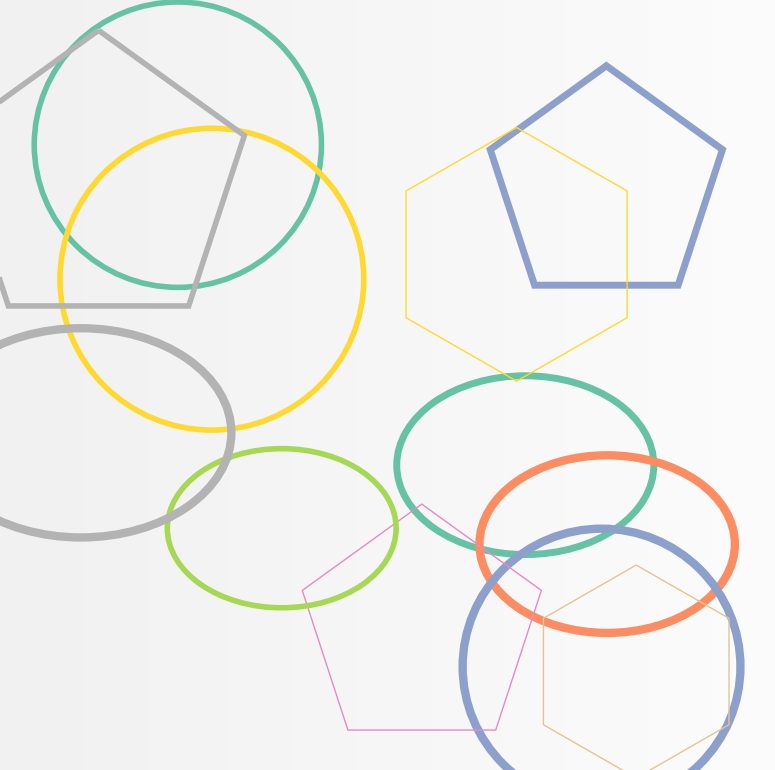[{"shape": "circle", "thickness": 2, "radius": 0.93, "center": [0.229, 0.812]}, {"shape": "oval", "thickness": 2.5, "radius": 0.83, "center": [0.678, 0.396]}, {"shape": "oval", "thickness": 3, "radius": 0.82, "center": [0.783, 0.293]}, {"shape": "pentagon", "thickness": 2.5, "radius": 0.79, "center": [0.782, 0.757]}, {"shape": "circle", "thickness": 3, "radius": 0.9, "center": [0.776, 0.134]}, {"shape": "pentagon", "thickness": 0.5, "radius": 0.81, "center": [0.544, 0.183]}, {"shape": "oval", "thickness": 2, "radius": 0.74, "center": [0.363, 0.314]}, {"shape": "circle", "thickness": 2, "radius": 0.98, "center": [0.273, 0.637]}, {"shape": "hexagon", "thickness": 0.5, "radius": 0.82, "center": [0.667, 0.67]}, {"shape": "hexagon", "thickness": 0.5, "radius": 0.69, "center": [0.821, 0.128]}, {"shape": "oval", "thickness": 3, "radius": 0.97, "center": [0.104, 0.438]}, {"shape": "pentagon", "thickness": 2, "radius": 0.99, "center": [0.127, 0.763]}]